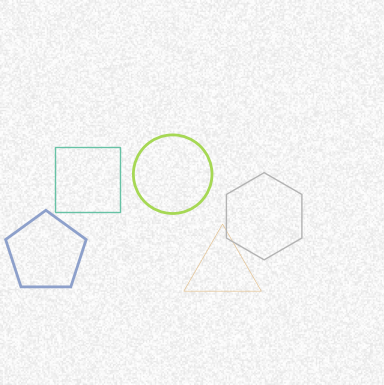[{"shape": "square", "thickness": 1, "radius": 0.42, "center": [0.228, 0.534]}, {"shape": "pentagon", "thickness": 2, "radius": 0.55, "center": [0.119, 0.344]}, {"shape": "circle", "thickness": 2, "radius": 0.51, "center": [0.449, 0.548]}, {"shape": "triangle", "thickness": 0.5, "radius": 0.58, "center": [0.578, 0.302]}, {"shape": "hexagon", "thickness": 1, "radius": 0.57, "center": [0.686, 0.438]}]